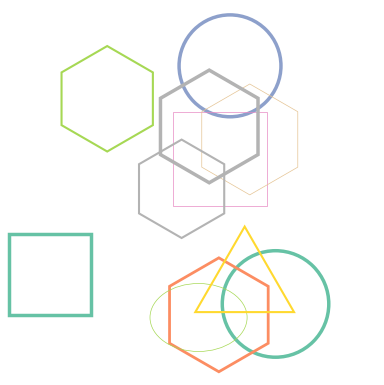[{"shape": "circle", "thickness": 2.5, "radius": 0.69, "center": [0.716, 0.21]}, {"shape": "square", "thickness": 2.5, "radius": 0.53, "center": [0.131, 0.287]}, {"shape": "hexagon", "thickness": 2, "radius": 0.74, "center": [0.568, 0.182]}, {"shape": "circle", "thickness": 2.5, "radius": 0.66, "center": [0.597, 0.829]}, {"shape": "square", "thickness": 0.5, "radius": 0.61, "center": [0.571, 0.588]}, {"shape": "hexagon", "thickness": 1.5, "radius": 0.68, "center": [0.278, 0.743]}, {"shape": "oval", "thickness": 0.5, "radius": 0.63, "center": [0.516, 0.175]}, {"shape": "triangle", "thickness": 1.5, "radius": 0.74, "center": [0.636, 0.263]}, {"shape": "hexagon", "thickness": 0.5, "radius": 0.72, "center": [0.649, 0.638]}, {"shape": "hexagon", "thickness": 1.5, "radius": 0.64, "center": [0.472, 0.51]}, {"shape": "hexagon", "thickness": 2.5, "radius": 0.73, "center": [0.543, 0.672]}]